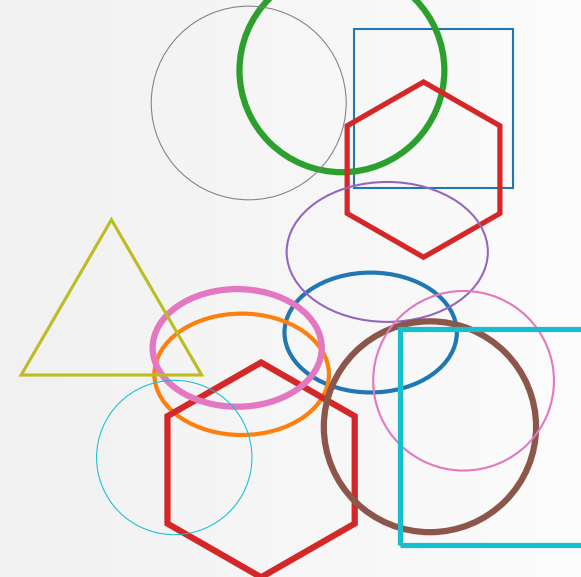[{"shape": "oval", "thickness": 2, "radius": 0.74, "center": [0.638, 0.423]}, {"shape": "square", "thickness": 1, "radius": 0.69, "center": [0.746, 0.811]}, {"shape": "oval", "thickness": 2, "radius": 0.75, "center": [0.416, 0.351]}, {"shape": "circle", "thickness": 3, "radius": 0.88, "center": [0.588, 0.877]}, {"shape": "hexagon", "thickness": 3, "radius": 0.93, "center": [0.449, 0.185]}, {"shape": "hexagon", "thickness": 2.5, "radius": 0.76, "center": [0.729, 0.705]}, {"shape": "oval", "thickness": 1, "radius": 0.87, "center": [0.666, 0.563]}, {"shape": "circle", "thickness": 3, "radius": 0.91, "center": [0.74, 0.26]}, {"shape": "circle", "thickness": 1, "radius": 0.78, "center": [0.798, 0.34]}, {"shape": "oval", "thickness": 3, "radius": 0.73, "center": [0.408, 0.397]}, {"shape": "circle", "thickness": 0.5, "radius": 0.84, "center": [0.428, 0.821]}, {"shape": "triangle", "thickness": 1.5, "radius": 0.9, "center": [0.192, 0.439]}, {"shape": "square", "thickness": 2.5, "radius": 0.94, "center": [0.875, 0.242]}, {"shape": "circle", "thickness": 0.5, "radius": 0.67, "center": [0.3, 0.207]}]